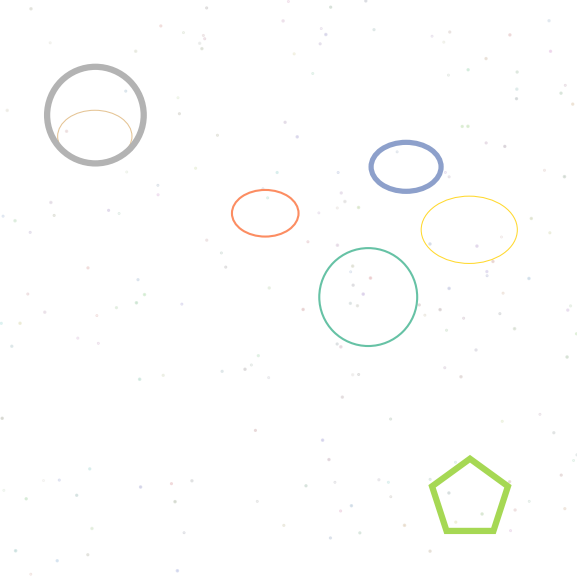[{"shape": "circle", "thickness": 1, "radius": 0.42, "center": [0.638, 0.485]}, {"shape": "oval", "thickness": 1, "radius": 0.29, "center": [0.459, 0.63]}, {"shape": "oval", "thickness": 2.5, "radius": 0.3, "center": [0.703, 0.71]}, {"shape": "pentagon", "thickness": 3, "radius": 0.35, "center": [0.814, 0.136]}, {"shape": "oval", "thickness": 0.5, "radius": 0.42, "center": [0.813, 0.601]}, {"shape": "oval", "thickness": 0.5, "radius": 0.32, "center": [0.164, 0.763]}, {"shape": "circle", "thickness": 3, "radius": 0.42, "center": [0.165, 0.8]}]